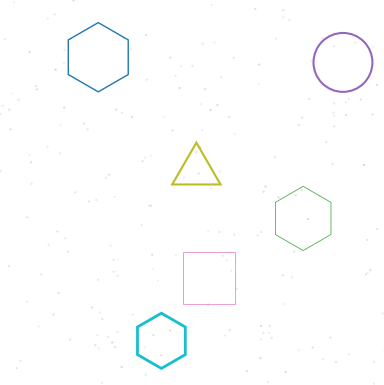[{"shape": "hexagon", "thickness": 1, "radius": 0.45, "center": [0.255, 0.851]}, {"shape": "hexagon", "thickness": 0.5, "radius": 0.42, "center": [0.787, 0.433]}, {"shape": "circle", "thickness": 1.5, "radius": 0.38, "center": [0.891, 0.838]}, {"shape": "square", "thickness": 0.5, "radius": 0.34, "center": [0.543, 0.279]}, {"shape": "triangle", "thickness": 1.5, "radius": 0.36, "center": [0.51, 0.557]}, {"shape": "hexagon", "thickness": 2, "radius": 0.36, "center": [0.419, 0.115]}]